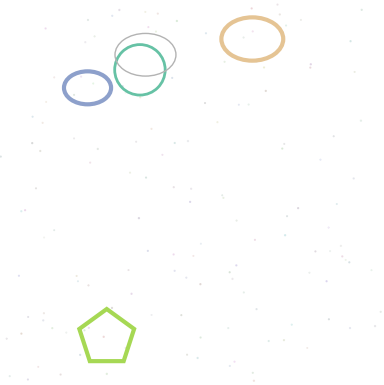[{"shape": "circle", "thickness": 2, "radius": 0.33, "center": [0.363, 0.819]}, {"shape": "oval", "thickness": 3, "radius": 0.31, "center": [0.227, 0.772]}, {"shape": "pentagon", "thickness": 3, "radius": 0.37, "center": [0.277, 0.122]}, {"shape": "oval", "thickness": 3, "radius": 0.4, "center": [0.655, 0.899]}, {"shape": "oval", "thickness": 1, "radius": 0.4, "center": [0.378, 0.858]}]